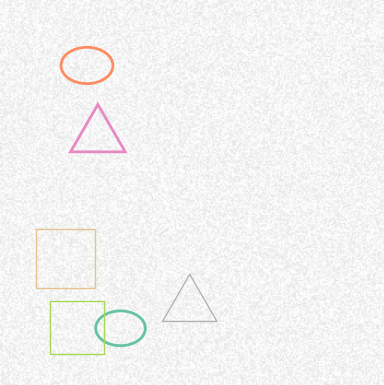[{"shape": "oval", "thickness": 2, "radius": 0.32, "center": [0.313, 0.147]}, {"shape": "oval", "thickness": 2, "radius": 0.34, "center": [0.226, 0.83]}, {"shape": "triangle", "thickness": 2, "radius": 0.41, "center": [0.254, 0.647]}, {"shape": "square", "thickness": 1, "radius": 0.35, "center": [0.199, 0.149]}, {"shape": "square", "thickness": 1, "radius": 0.38, "center": [0.17, 0.329]}, {"shape": "triangle", "thickness": 1, "radius": 0.41, "center": [0.493, 0.206]}]